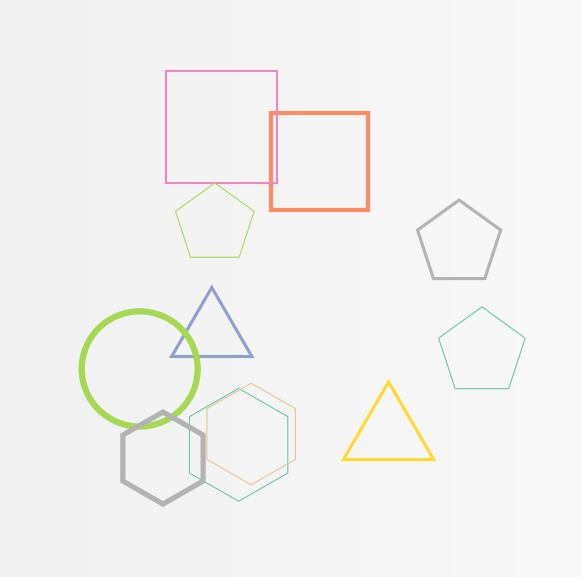[{"shape": "hexagon", "thickness": 0.5, "radius": 0.49, "center": [0.41, 0.229]}, {"shape": "pentagon", "thickness": 0.5, "radius": 0.39, "center": [0.829, 0.389]}, {"shape": "square", "thickness": 2, "radius": 0.42, "center": [0.549, 0.72]}, {"shape": "triangle", "thickness": 1.5, "radius": 0.4, "center": [0.364, 0.422]}, {"shape": "square", "thickness": 1, "radius": 0.48, "center": [0.381, 0.779]}, {"shape": "pentagon", "thickness": 0.5, "radius": 0.36, "center": [0.37, 0.611]}, {"shape": "circle", "thickness": 3, "radius": 0.5, "center": [0.24, 0.36]}, {"shape": "triangle", "thickness": 1.5, "radius": 0.45, "center": [0.668, 0.248]}, {"shape": "hexagon", "thickness": 0.5, "radius": 0.44, "center": [0.432, 0.248]}, {"shape": "pentagon", "thickness": 1.5, "radius": 0.38, "center": [0.79, 0.578]}, {"shape": "hexagon", "thickness": 2.5, "radius": 0.4, "center": [0.28, 0.206]}]